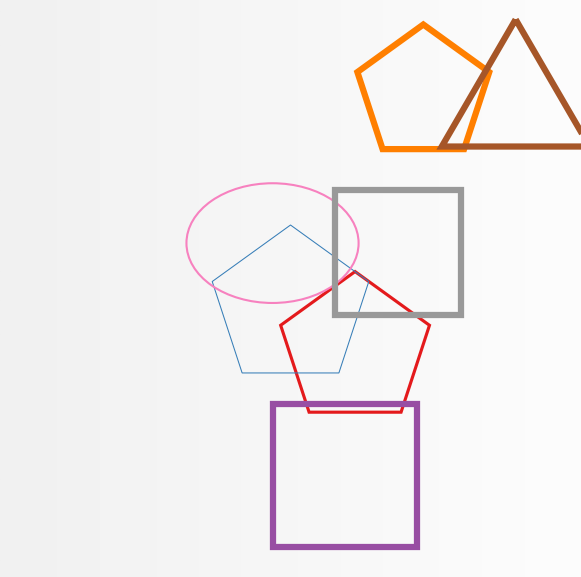[{"shape": "pentagon", "thickness": 1.5, "radius": 0.67, "center": [0.611, 0.394]}, {"shape": "pentagon", "thickness": 0.5, "radius": 0.71, "center": [0.5, 0.468]}, {"shape": "square", "thickness": 3, "radius": 0.62, "center": [0.593, 0.175]}, {"shape": "pentagon", "thickness": 3, "radius": 0.6, "center": [0.728, 0.837]}, {"shape": "triangle", "thickness": 3, "radius": 0.73, "center": [0.887, 0.819]}, {"shape": "oval", "thickness": 1, "radius": 0.74, "center": [0.469, 0.578]}, {"shape": "square", "thickness": 3, "radius": 0.54, "center": [0.685, 0.562]}]